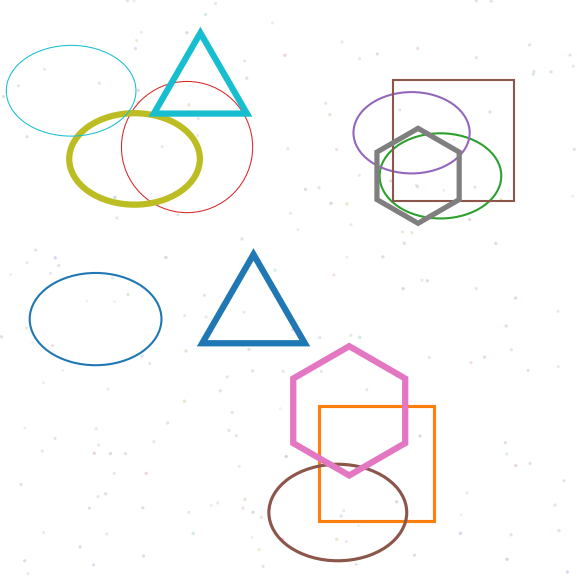[{"shape": "triangle", "thickness": 3, "radius": 0.51, "center": [0.439, 0.456]}, {"shape": "oval", "thickness": 1, "radius": 0.57, "center": [0.165, 0.447]}, {"shape": "square", "thickness": 1.5, "radius": 0.5, "center": [0.652, 0.196]}, {"shape": "oval", "thickness": 1, "radius": 0.53, "center": [0.763, 0.695]}, {"shape": "circle", "thickness": 0.5, "radius": 0.57, "center": [0.324, 0.745]}, {"shape": "oval", "thickness": 1, "radius": 0.5, "center": [0.713, 0.769]}, {"shape": "oval", "thickness": 1.5, "radius": 0.6, "center": [0.585, 0.112]}, {"shape": "square", "thickness": 1, "radius": 0.53, "center": [0.786, 0.756]}, {"shape": "hexagon", "thickness": 3, "radius": 0.56, "center": [0.605, 0.288]}, {"shape": "hexagon", "thickness": 2.5, "radius": 0.41, "center": [0.724, 0.695]}, {"shape": "oval", "thickness": 3, "radius": 0.57, "center": [0.233, 0.724]}, {"shape": "oval", "thickness": 0.5, "radius": 0.56, "center": [0.123, 0.842]}, {"shape": "triangle", "thickness": 3, "radius": 0.47, "center": [0.347, 0.849]}]